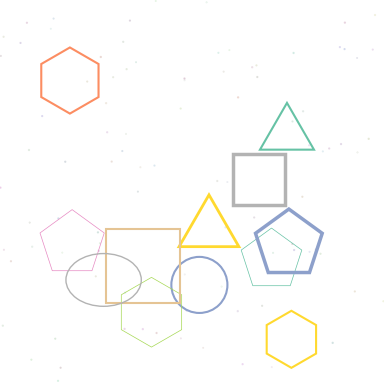[{"shape": "triangle", "thickness": 1.5, "radius": 0.4, "center": [0.745, 0.652]}, {"shape": "pentagon", "thickness": 0.5, "radius": 0.41, "center": [0.705, 0.325]}, {"shape": "hexagon", "thickness": 1.5, "radius": 0.43, "center": [0.182, 0.791]}, {"shape": "pentagon", "thickness": 2.5, "radius": 0.46, "center": [0.75, 0.366]}, {"shape": "circle", "thickness": 1.5, "radius": 0.36, "center": [0.518, 0.26]}, {"shape": "pentagon", "thickness": 0.5, "radius": 0.44, "center": [0.187, 0.368]}, {"shape": "hexagon", "thickness": 0.5, "radius": 0.45, "center": [0.393, 0.189]}, {"shape": "triangle", "thickness": 2, "radius": 0.45, "center": [0.543, 0.404]}, {"shape": "hexagon", "thickness": 1.5, "radius": 0.37, "center": [0.757, 0.119]}, {"shape": "square", "thickness": 1.5, "radius": 0.48, "center": [0.371, 0.308]}, {"shape": "square", "thickness": 2.5, "radius": 0.33, "center": [0.673, 0.534]}, {"shape": "oval", "thickness": 1, "radius": 0.49, "center": [0.269, 0.273]}]